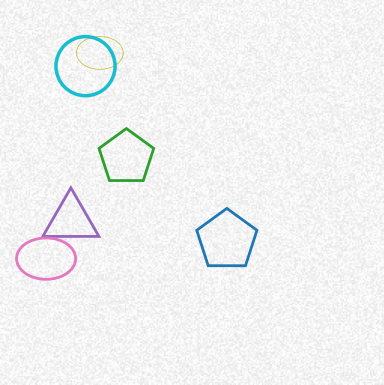[{"shape": "pentagon", "thickness": 2, "radius": 0.41, "center": [0.589, 0.376]}, {"shape": "pentagon", "thickness": 2, "radius": 0.37, "center": [0.328, 0.591]}, {"shape": "triangle", "thickness": 2, "radius": 0.42, "center": [0.184, 0.428]}, {"shape": "oval", "thickness": 2, "radius": 0.38, "center": [0.12, 0.328]}, {"shape": "oval", "thickness": 0.5, "radius": 0.3, "center": [0.259, 0.863]}, {"shape": "circle", "thickness": 2.5, "radius": 0.38, "center": [0.222, 0.828]}]